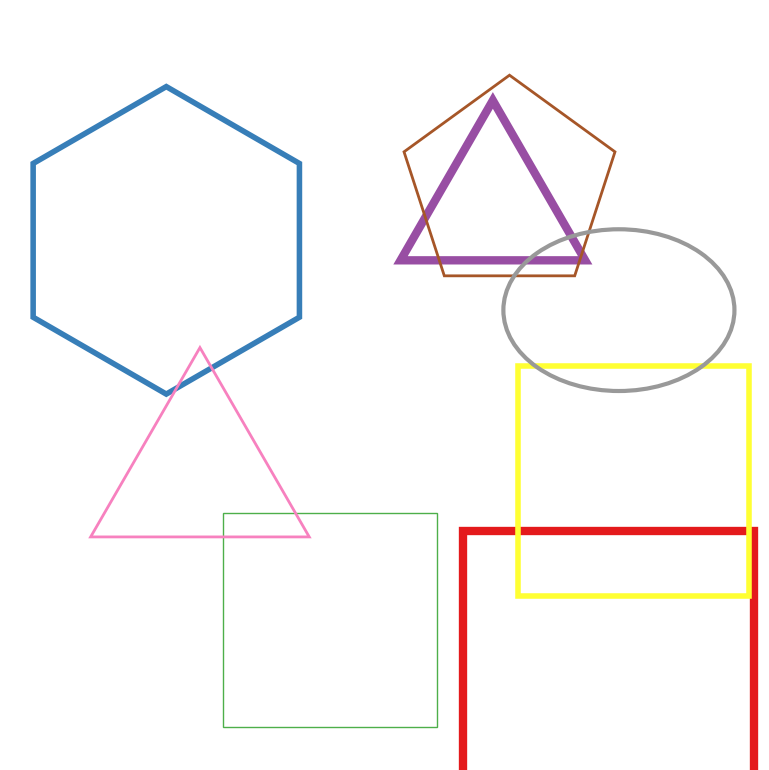[{"shape": "square", "thickness": 3, "radius": 0.95, "center": [0.79, 0.121]}, {"shape": "hexagon", "thickness": 2, "radius": 1.0, "center": [0.216, 0.688]}, {"shape": "square", "thickness": 0.5, "radius": 0.69, "center": [0.428, 0.194]}, {"shape": "triangle", "thickness": 3, "radius": 0.69, "center": [0.64, 0.731]}, {"shape": "square", "thickness": 2, "radius": 0.75, "center": [0.823, 0.375]}, {"shape": "pentagon", "thickness": 1, "radius": 0.72, "center": [0.662, 0.758]}, {"shape": "triangle", "thickness": 1, "radius": 0.82, "center": [0.26, 0.385]}, {"shape": "oval", "thickness": 1.5, "radius": 0.75, "center": [0.804, 0.597]}]